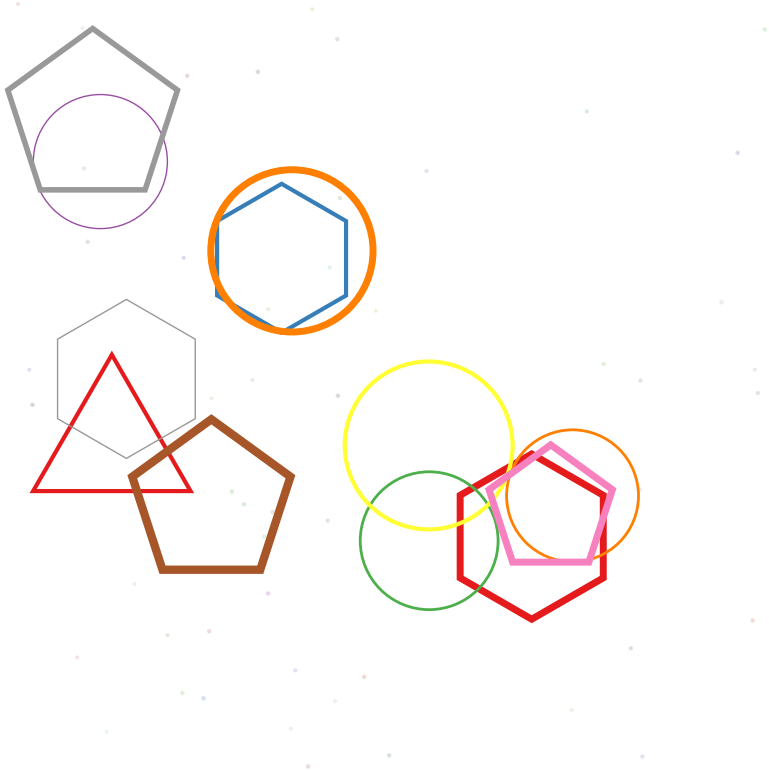[{"shape": "hexagon", "thickness": 2.5, "radius": 0.54, "center": [0.691, 0.303]}, {"shape": "triangle", "thickness": 1.5, "radius": 0.59, "center": [0.145, 0.421]}, {"shape": "hexagon", "thickness": 1.5, "radius": 0.48, "center": [0.366, 0.665]}, {"shape": "circle", "thickness": 1, "radius": 0.45, "center": [0.557, 0.298]}, {"shape": "circle", "thickness": 0.5, "radius": 0.44, "center": [0.13, 0.79]}, {"shape": "circle", "thickness": 2.5, "radius": 0.53, "center": [0.379, 0.674]}, {"shape": "circle", "thickness": 1, "radius": 0.43, "center": [0.744, 0.356]}, {"shape": "circle", "thickness": 1.5, "radius": 0.55, "center": [0.557, 0.421]}, {"shape": "pentagon", "thickness": 3, "radius": 0.54, "center": [0.275, 0.347]}, {"shape": "pentagon", "thickness": 2.5, "radius": 0.42, "center": [0.715, 0.338]}, {"shape": "hexagon", "thickness": 0.5, "radius": 0.52, "center": [0.164, 0.508]}, {"shape": "pentagon", "thickness": 2, "radius": 0.58, "center": [0.12, 0.847]}]